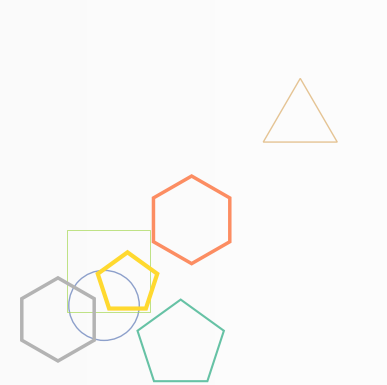[{"shape": "pentagon", "thickness": 1.5, "radius": 0.59, "center": [0.466, 0.105]}, {"shape": "hexagon", "thickness": 2.5, "radius": 0.57, "center": [0.495, 0.429]}, {"shape": "circle", "thickness": 1, "radius": 0.45, "center": [0.268, 0.207]}, {"shape": "square", "thickness": 0.5, "radius": 0.53, "center": [0.28, 0.297]}, {"shape": "pentagon", "thickness": 3, "radius": 0.4, "center": [0.329, 0.264]}, {"shape": "triangle", "thickness": 1, "radius": 0.55, "center": [0.775, 0.686]}, {"shape": "hexagon", "thickness": 2.5, "radius": 0.54, "center": [0.15, 0.17]}]